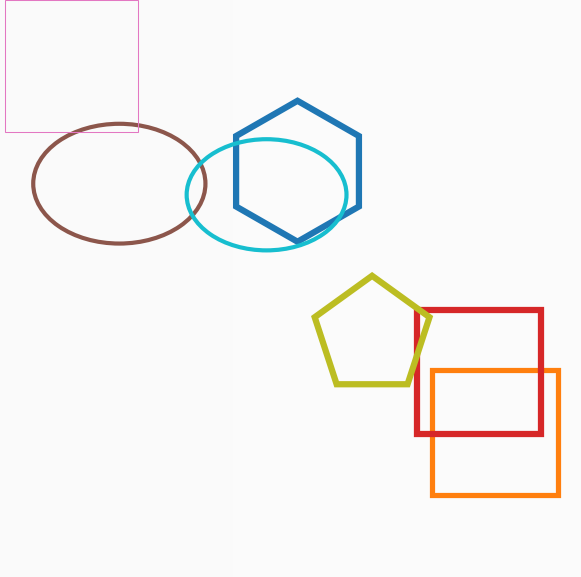[{"shape": "hexagon", "thickness": 3, "radius": 0.61, "center": [0.512, 0.703]}, {"shape": "square", "thickness": 2.5, "radius": 0.54, "center": [0.851, 0.25]}, {"shape": "square", "thickness": 3, "radius": 0.54, "center": [0.824, 0.355]}, {"shape": "oval", "thickness": 2, "radius": 0.74, "center": [0.205, 0.681]}, {"shape": "square", "thickness": 0.5, "radius": 0.57, "center": [0.124, 0.885]}, {"shape": "pentagon", "thickness": 3, "radius": 0.52, "center": [0.64, 0.418]}, {"shape": "oval", "thickness": 2, "radius": 0.69, "center": [0.459, 0.662]}]